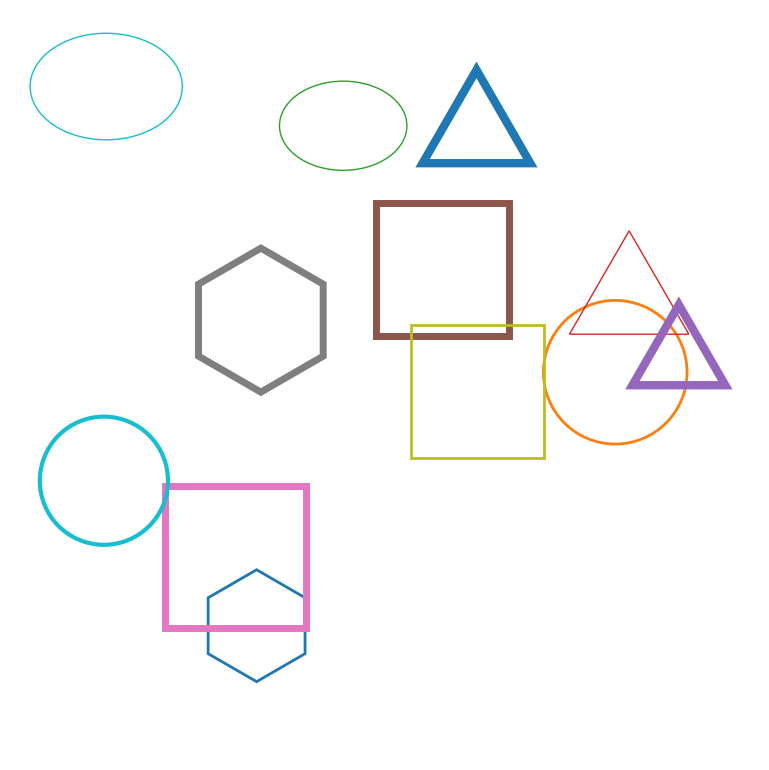[{"shape": "triangle", "thickness": 3, "radius": 0.4, "center": [0.619, 0.828]}, {"shape": "hexagon", "thickness": 1, "radius": 0.36, "center": [0.333, 0.187]}, {"shape": "circle", "thickness": 1, "radius": 0.47, "center": [0.799, 0.517]}, {"shape": "oval", "thickness": 0.5, "radius": 0.41, "center": [0.446, 0.837]}, {"shape": "triangle", "thickness": 0.5, "radius": 0.45, "center": [0.817, 0.611]}, {"shape": "triangle", "thickness": 3, "radius": 0.35, "center": [0.882, 0.535]}, {"shape": "square", "thickness": 2.5, "radius": 0.43, "center": [0.575, 0.65]}, {"shape": "square", "thickness": 2.5, "radius": 0.46, "center": [0.306, 0.277]}, {"shape": "hexagon", "thickness": 2.5, "radius": 0.47, "center": [0.339, 0.584]}, {"shape": "square", "thickness": 1, "radius": 0.43, "center": [0.62, 0.492]}, {"shape": "oval", "thickness": 0.5, "radius": 0.49, "center": [0.138, 0.888]}, {"shape": "circle", "thickness": 1.5, "radius": 0.42, "center": [0.135, 0.376]}]